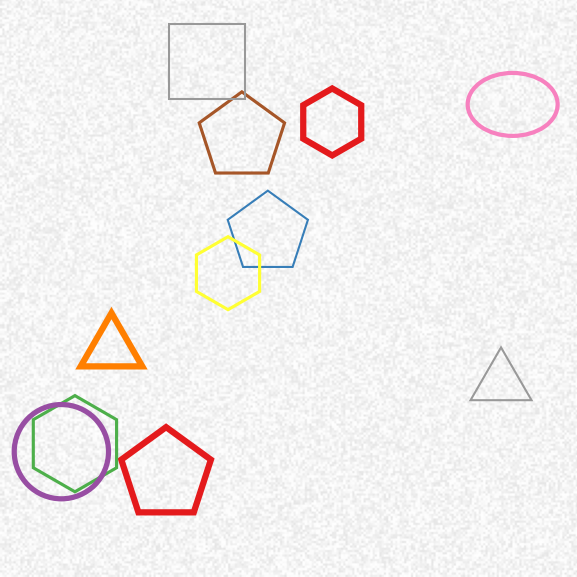[{"shape": "hexagon", "thickness": 3, "radius": 0.29, "center": [0.575, 0.788]}, {"shape": "pentagon", "thickness": 3, "radius": 0.41, "center": [0.288, 0.178]}, {"shape": "pentagon", "thickness": 1, "radius": 0.37, "center": [0.464, 0.596]}, {"shape": "hexagon", "thickness": 1.5, "radius": 0.42, "center": [0.13, 0.231]}, {"shape": "circle", "thickness": 2.5, "radius": 0.41, "center": [0.106, 0.217]}, {"shape": "triangle", "thickness": 3, "radius": 0.31, "center": [0.193, 0.396]}, {"shape": "hexagon", "thickness": 1.5, "radius": 0.32, "center": [0.395, 0.526]}, {"shape": "pentagon", "thickness": 1.5, "radius": 0.39, "center": [0.419, 0.762]}, {"shape": "oval", "thickness": 2, "radius": 0.39, "center": [0.888, 0.818]}, {"shape": "square", "thickness": 1, "radius": 0.33, "center": [0.358, 0.893]}, {"shape": "triangle", "thickness": 1, "radius": 0.3, "center": [0.868, 0.337]}]